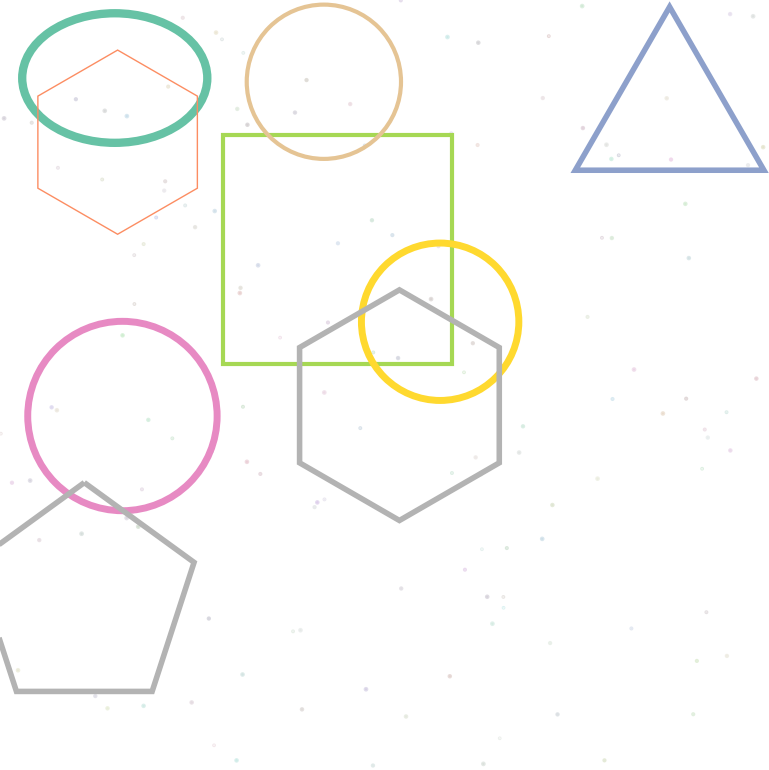[{"shape": "oval", "thickness": 3, "radius": 0.6, "center": [0.149, 0.899]}, {"shape": "hexagon", "thickness": 0.5, "radius": 0.6, "center": [0.153, 0.815]}, {"shape": "triangle", "thickness": 2, "radius": 0.71, "center": [0.87, 0.85]}, {"shape": "circle", "thickness": 2.5, "radius": 0.61, "center": [0.159, 0.46]}, {"shape": "square", "thickness": 1.5, "radius": 0.74, "center": [0.438, 0.675]}, {"shape": "circle", "thickness": 2.5, "radius": 0.51, "center": [0.572, 0.582]}, {"shape": "circle", "thickness": 1.5, "radius": 0.5, "center": [0.421, 0.894]}, {"shape": "hexagon", "thickness": 2, "radius": 0.75, "center": [0.519, 0.474]}, {"shape": "pentagon", "thickness": 2, "radius": 0.75, "center": [0.109, 0.223]}]